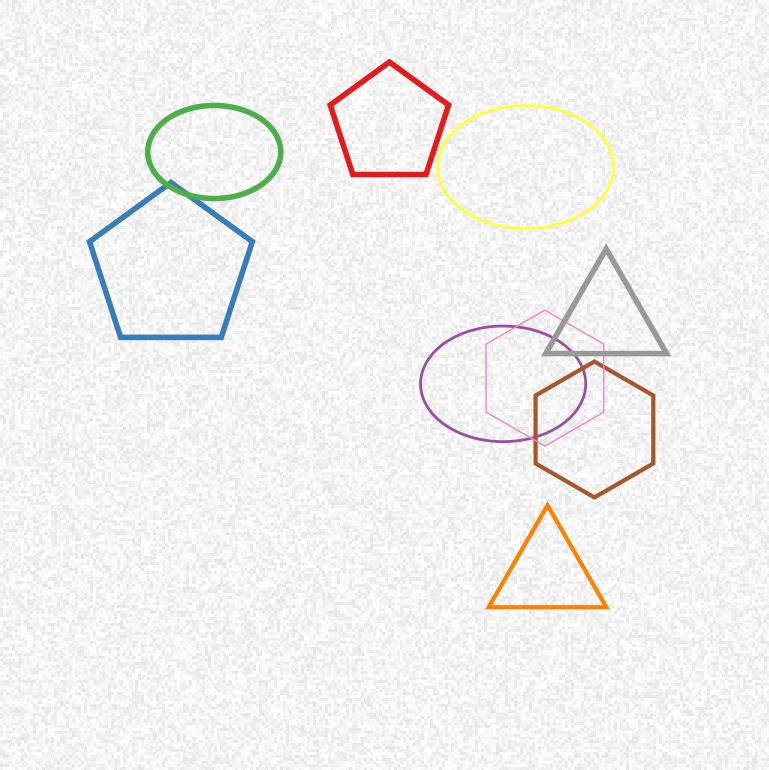[{"shape": "pentagon", "thickness": 2, "radius": 0.4, "center": [0.506, 0.839]}, {"shape": "pentagon", "thickness": 2, "radius": 0.56, "center": [0.222, 0.652]}, {"shape": "oval", "thickness": 2, "radius": 0.43, "center": [0.278, 0.803]}, {"shape": "oval", "thickness": 1, "radius": 0.54, "center": [0.653, 0.501]}, {"shape": "triangle", "thickness": 1.5, "radius": 0.44, "center": [0.711, 0.256]}, {"shape": "oval", "thickness": 1, "radius": 0.57, "center": [0.683, 0.783]}, {"shape": "hexagon", "thickness": 1.5, "radius": 0.44, "center": [0.772, 0.442]}, {"shape": "hexagon", "thickness": 0.5, "radius": 0.44, "center": [0.708, 0.509]}, {"shape": "triangle", "thickness": 2, "radius": 0.45, "center": [0.787, 0.586]}]